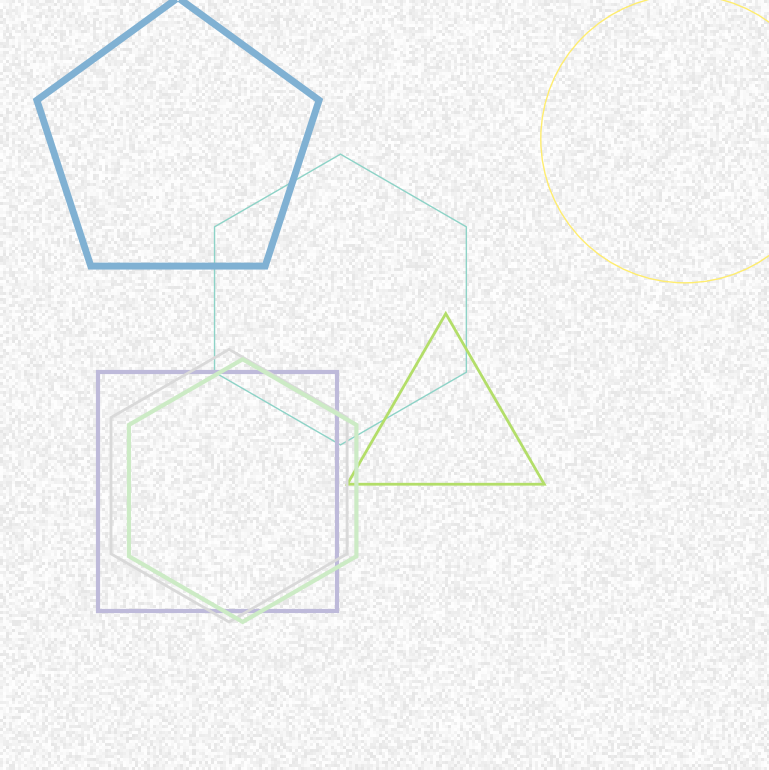[{"shape": "hexagon", "thickness": 0.5, "radius": 0.94, "center": [0.442, 0.611]}, {"shape": "square", "thickness": 1.5, "radius": 0.78, "center": [0.282, 0.362]}, {"shape": "pentagon", "thickness": 2.5, "radius": 0.96, "center": [0.231, 0.81]}, {"shape": "triangle", "thickness": 1, "radius": 0.74, "center": [0.579, 0.445]}, {"shape": "hexagon", "thickness": 1, "radius": 0.89, "center": [0.297, 0.369]}, {"shape": "hexagon", "thickness": 1.5, "radius": 0.85, "center": [0.315, 0.363]}, {"shape": "circle", "thickness": 0.5, "radius": 0.93, "center": [0.889, 0.82]}]